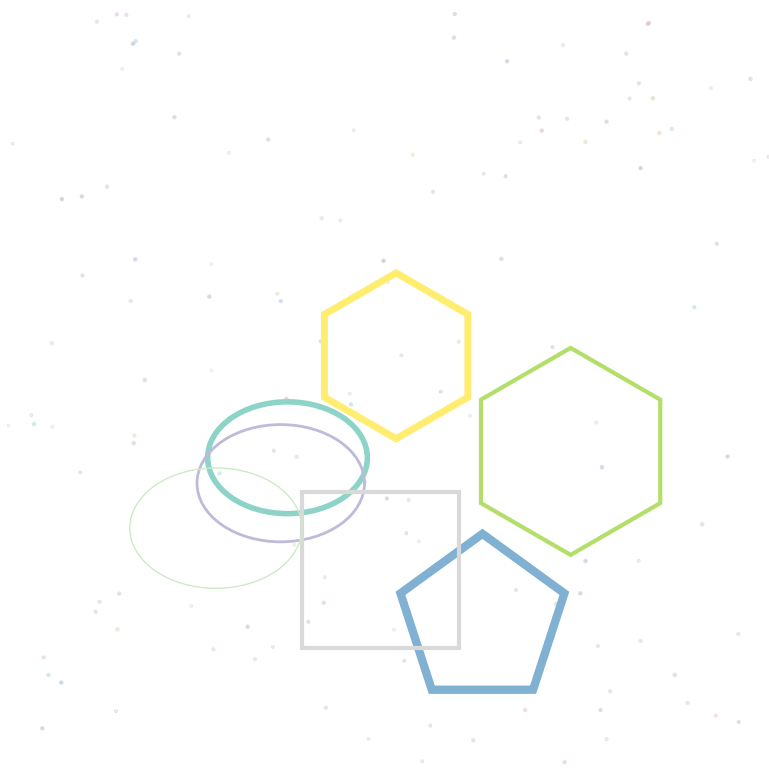[{"shape": "oval", "thickness": 2, "radius": 0.52, "center": [0.373, 0.406]}, {"shape": "oval", "thickness": 1, "radius": 0.54, "center": [0.365, 0.372]}, {"shape": "pentagon", "thickness": 3, "radius": 0.56, "center": [0.627, 0.195]}, {"shape": "hexagon", "thickness": 1.5, "radius": 0.67, "center": [0.741, 0.414]}, {"shape": "square", "thickness": 1.5, "radius": 0.51, "center": [0.494, 0.26]}, {"shape": "oval", "thickness": 0.5, "radius": 0.56, "center": [0.28, 0.314]}, {"shape": "hexagon", "thickness": 2.5, "radius": 0.54, "center": [0.514, 0.538]}]